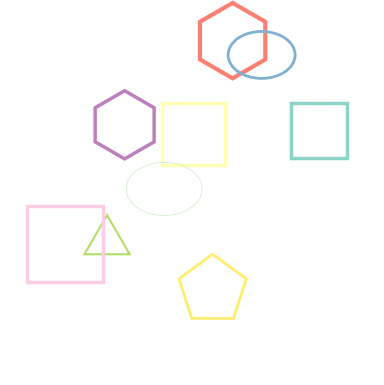[{"shape": "square", "thickness": 2.5, "radius": 0.36, "center": [0.828, 0.661]}, {"shape": "square", "thickness": 2.5, "radius": 0.41, "center": [0.503, 0.653]}, {"shape": "hexagon", "thickness": 3, "radius": 0.49, "center": [0.604, 0.895]}, {"shape": "oval", "thickness": 2, "radius": 0.44, "center": [0.68, 0.857]}, {"shape": "triangle", "thickness": 1.5, "radius": 0.34, "center": [0.278, 0.373]}, {"shape": "square", "thickness": 2.5, "radius": 0.49, "center": [0.168, 0.367]}, {"shape": "hexagon", "thickness": 2.5, "radius": 0.44, "center": [0.324, 0.676]}, {"shape": "oval", "thickness": 0.5, "radius": 0.49, "center": [0.427, 0.509]}, {"shape": "pentagon", "thickness": 2, "radius": 0.46, "center": [0.552, 0.248]}]